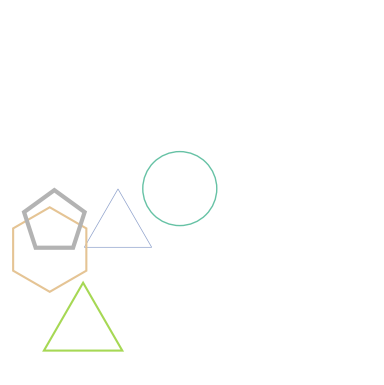[{"shape": "circle", "thickness": 1, "radius": 0.48, "center": [0.467, 0.51]}, {"shape": "triangle", "thickness": 0.5, "radius": 0.51, "center": [0.306, 0.408]}, {"shape": "triangle", "thickness": 1.5, "radius": 0.59, "center": [0.216, 0.148]}, {"shape": "hexagon", "thickness": 1.5, "radius": 0.55, "center": [0.129, 0.352]}, {"shape": "pentagon", "thickness": 3, "radius": 0.41, "center": [0.141, 0.423]}]